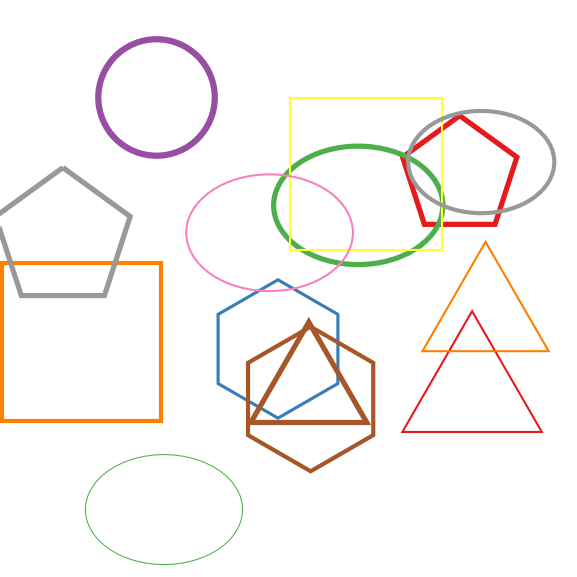[{"shape": "triangle", "thickness": 1, "radius": 0.7, "center": [0.817, 0.321]}, {"shape": "pentagon", "thickness": 2.5, "radius": 0.52, "center": [0.796, 0.695]}, {"shape": "hexagon", "thickness": 1.5, "radius": 0.6, "center": [0.481, 0.395]}, {"shape": "oval", "thickness": 0.5, "radius": 0.68, "center": [0.284, 0.117]}, {"shape": "oval", "thickness": 2.5, "radius": 0.73, "center": [0.62, 0.644]}, {"shape": "circle", "thickness": 3, "radius": 0.5, "center": [0.271, 0.83]}, {"shape": "triangle", "thickness": 1, "radius": 0.63, "center": [0.841, 0.454]}, {"shape": "square", "thickness": 2, "radius": 0.69, "center": [0.141, 0.407]}, {"shape": "square", "thickness": 1, "radius": 0.66, "center": [0.633, 0.697]}, {"shape": "triangle", "thickness": 2.5, "radius": 0.58, "center": [0.535, 0.325]}, {"shape": "hexagon", "thickness": 2, "radius": 0.63, "center": [0.538, 0.308]}, {"shape": "oval", "thickness": 1, "radius": 0.72, "center": [0.467, 0.596]}, {"shape": "pentagon", "thickness": 2.5, "radius": 0.61, "center": [0.109, 0.586]}, {"shape": "oval", "thickness": 2, "radius": 0.63, "center": [0.833, 0.719]}]